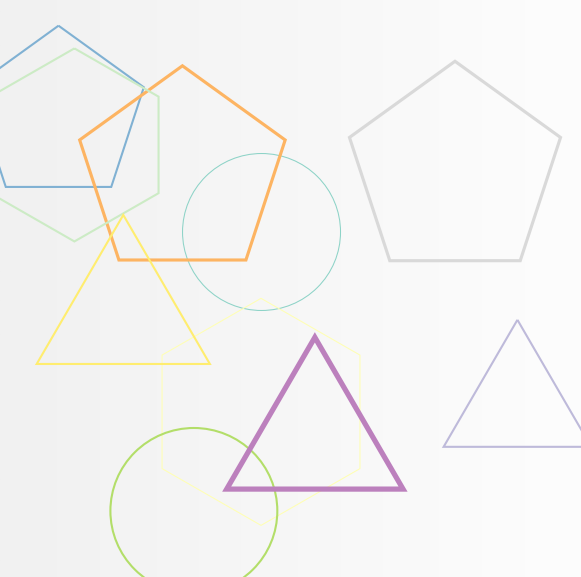[{"shape": "circle", "thickness": 0.5, "radius": 0.68, "center": [0.45, 0.597]}, {"shape": "hexagon", "thickness": 0.5, "radius": 0.98, "center": [0.449, 0.286]}, {"shape": "triangle", "thickness": 1, "radius": 0.73, "center": [0.89, 0.299]}, {"shape": "pentagon", "thickness": 1, "radius": 0.77, "center": [0.101, 0.8]}, {"shape": "pentagon", "thickness": 1.5, "radius": 0.93, "center": [0.314, 0.699]}, {"shape": "circle", "thickness": 1, "radius": 0.72, "center": [0.334, 0.114]}, {"shape": "pentagon", "thickness": 1.5, "radius": 0.95, "center": [0.783, 0.702]}, {"shape": "triangle", "thickness": 2.5, "radius": 0.88, "center": [0.542, 0.24]}, {"shape": "hexagon", "thickness": 1, "radius": 0.84, "center": [0.128, 0.748]}, {"shape": "triangle", "thickness": 1, "radius": 0.86, "center": [0.212, 0.455]}]